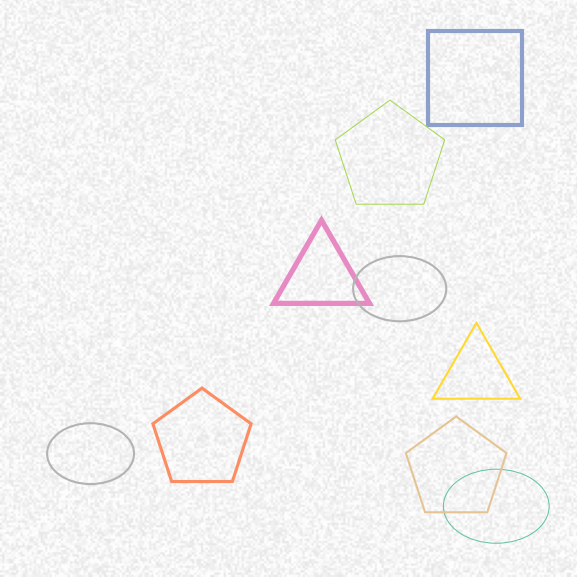[{"shape": "oval", "thickness": 0.5, "radius": 0.46, "center": [0.859, 0.123]}, {"shape": "pentagon", "thickness": 1.5, "radius": 0.45, "center": [0.35, 0.238]}, {"shape": "square", "thickness": 2, "radius": 0.4, "center": [0.823, 0.864]}, {"shape": "triangle", "thickness": 2.5, "radius": 0.48, "center": [0.557, 0.522]}, {"shape": "pentagon", "thickness": 0.5, "radius": 0.5, "center": [0.675, 0.726]}, {"shape": "triangle", "thickness": 1, "radius": 0.44, "center": [0.825, 0.352]}, {"shape": "pentagon", "thickness": 1, "radius": 0.46, "center": [0.79, 0.186]}, {"shape": "oval", "thickness": 1, "radius": 0.4, "center": [0.692, 0.499]}, {"shape": "oval", "thickness": 1, "radius": 0.38, "center": [0.157, 0.214]}]